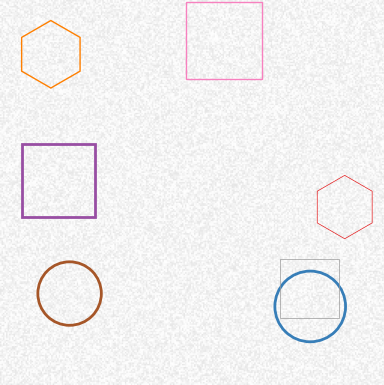[{"shape": "hexagon", "thickness": 0.5, "radius": 0.41, "center": [0.895, 0.462]}, {"shape": "circle", "thickness": 2, "radius": 0.46, "center": [0.806, 0.204]}, {"shape": "square", "thickness": 2, "radius": 0.47, "center": [0.152, 0.531]}, {"shape": "hexagon", "thickness": 1, "radius": 0.44, "center": [0.132, 0.859]}, {"shape": "circle", "thickness": 2, "radius": 0.41, "center": [0.181, 0.238]}, {"shape": "square", "thickness": 1, "radius": 0.5, "center": [0.582, 0.895]}, {"shape": "square", "thickness": 0.5, "radius": 0.38, "center": [0.804, 0.25]}]